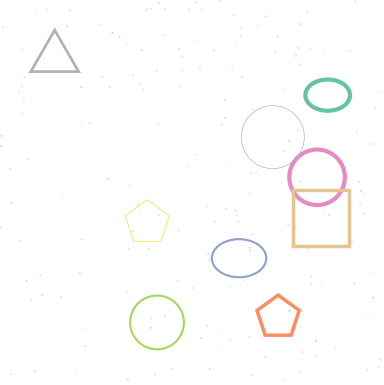[{"shape": "oval", "thickness": 3, "radius": 0.29, "center": [0.851, 0.753]}, {"shape": "pentagon", "thickness": 2.5, "radius": 0.29, "center": [0.722, 0.176]}, {"shape": "oval", "thickness": 1.5, "radius": 0.35, "center": [0.621, 0.329]}, {"shape": "circle", "thickness": 3, "radius": 0.36, "center": [0.824, 0.539]}, {"shape": "circle", "thickness": 1.5, "radius": 0.35, "center": [0.408, 0.162]}, {"shape": "pentagon", "thickness": 0.5, "radius": 0.3, "center": [0.382, 0.421]}, {"shape": "square", "thickness": 2.5, "radius": 0.36, "center": [0.833, 0.434]}, {"shape": "triangle", "thickness": 2, "radius": 0.36, "center": [0.142, 0.85]}, {"shape": "circle", "thickness": 0.5, "radius": 0.41, "center": [0.709, 0.644]}]